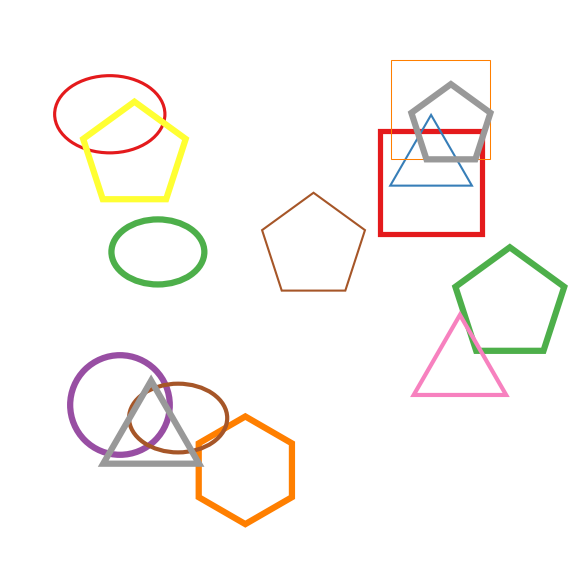[{"shape": "square", "thickness": 2.5, "radius": 0.44, "center": [0.746, 0.683]}, {"shape": "oval", "thickness": 1.5, "radius": 0.48, "center": [0.19, 0.801]}, {"shape": "triangle", "thickness": 1, "radius": 0.41, "center": [0.746, 0.718]}, {"shape": "pentagon", "thickness": 3, "radius": 0.5, "center": [0.883, 0.472]}, {"shape": "oval", "thickness": 3, "radius": 0.4, "center": [0.273, 0.563]}, {"shape": "circle", "thickness": 3, "radius": 0.43, "center": [0.208, 0.298]}, {"shape": "square", "thickness": 0.5, "radius": 0.43, "center": [0.763, 0.809]}, {"shape": "hexagon", "thickness": 3, "radius": 0.47, "center": [0.425, 0.185]}, {"shape": "pentagon", "thickness": 3, "radius": 0.47, "center": [0.233, 0.73]}, {"shape": "pentagon", "thickness": 1, "radius": 0.47, "center": [0.543, 0.572]}, {"shape": "oval", "thickness": 2, "radius": 0.42, "center": [0.308, 0.275]}, {"shape": "triangle", "thickness": 2, "radius": 0.46, "center": [0.796, 0.361]}, {"shape": "triangle", "thickness": 3, "radius": 0.48, "center": [0.262, 0.244]}, {"shape": "pentagon", "thickness": 3, "radius": 0.36, "center": [0.781, 0.781]}]